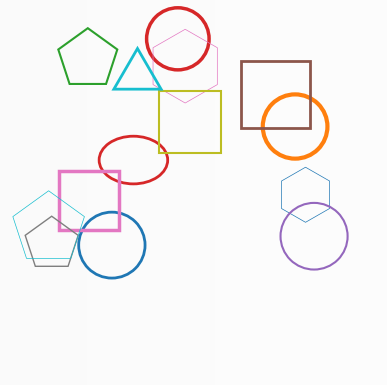[{"shape": "circle", "thickness": 2, "radius": 0.43, "center": [0.289, 0.363]}, {"shape": "hexagon", "thickness": 0.5, "radius": 0.36, "center": [0.788, 0.494]}, {"shape": "circle", "thickness": 3, "radius": 0.42, "center": [0.762, 0.671]}, {"shape": "pentagon", "thickness": 1.5, "radius": 0.4, "center": [0.227, 0.847]}, {"shape": "oval", "thickness": 2, "radius": 0.44, "center": [0.344, 0.584]}, {"shape": "circle", "thickness": 2.5, "radius": 0.4, "center": [0.459, 0.899]}, {"shape": "circle", "thickness": 1.5, "radius": 0.43, "center": [0.81, 0.386]}, {"shape": "square", "thickness": 2, "radius": 0.44, "center": [0.711, 0.754]}, {"shape": "square", "thickness": 2.5, "radius": 0.39, "center": [0.229, 0.48]}, {"shape": "hexagon", "thickness": 0.5, "radius": 0.48, "center": [0.478, 0.828]}, {"shape": "pentagon", "thickness": 1, "radius": 0.36, "center": [0.133, 0.366]}, {"shape": "square", "thickness": 1.5, "radius": 0.41, "center": [0.491, 0.684]}, {"shape": "pentagon", "thickness": 0.5, "radius": 0.49, "center": [0.125, 0.407]}, {"shape": "triangle", "thickness": 2, "radius": 0.35, "center": [0.355, 0.804]}]